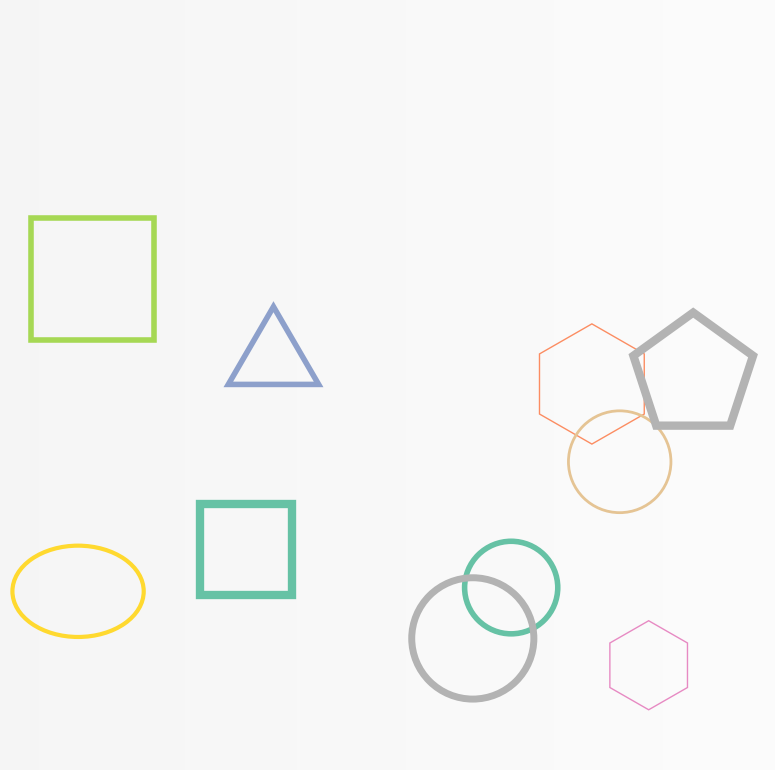[{"shape": "circle", "thickness": 2, "radius": 0.3, "center": [0.66, 0.237]}, {"shape": "square", "thickness": 3, "radius": 0.3, "center": [0.317, 0.286]}, {"shape": "hexagon", "thickness": 0.5, "radius": 0.39, "center": [0.764, 0.501]}, {"shape": "triangle", "thickness": 2, "radius": 0.34, "center": [0.353, 0.534]}, {"shape": "hexagon", "thickness": 0.5, "radius": 0.29, "center": [0.837, 0.136]}, {"shape": "square", "thickness": 2, "radius": 0.39, "center": [0.119, 0.638]}, {"shape": "oval", "thickness": 1.5, "radius": 0.42, "center": [0.101, 0.232]}, {"shape": "circle", "thickness": 1, "radius": 0.33, "center": [0.8, 0.4]}, {"shape": "pentagon", "thickness": 3, "radius": 0.41, "center": [0.894, 0.513]}, {"shape": "circle", "thickness": 2.5, "radius": 0.39, "center": [0.61, 0.171]}]